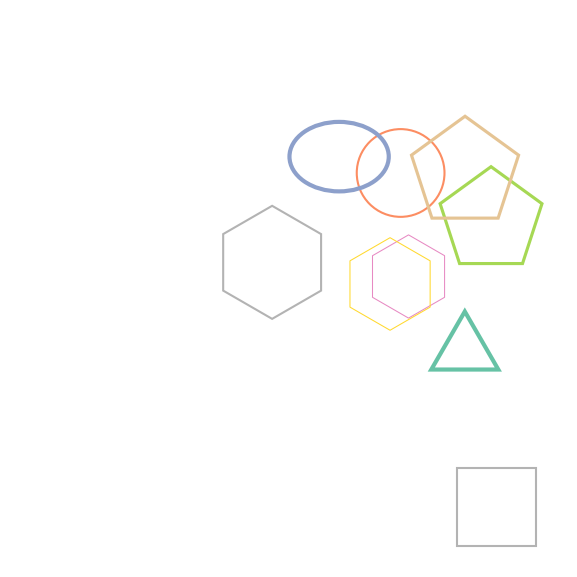[{"shape": "triangle", "thickness": 2, "radius": 0.33, "center": [0.805, 0.393]}, {"shape": "circle", "thickness": 1, "radius": 0.38, "center": [0.694, 0.7]}, {"shape": "oval", "thickness": 2, "radius": 0.43, "center": [0.587, 0.728]}, {"shape": "hexagon", "thickness": 0.5, "radius": 0.36, "center": [0.707, 0.52]}, {"shape": "pentagon", "thickness": 1.5, "radius": 0.46, "center": [0.85, 0.618]}, {"shape": "hexagon", "thickness": 0.5, "radius": 0.4, "center": [0.675, 0.507]}, {"shape": "pentagon", "thickness": 1.5, "radius": 0.49, "center": [0.805, 0.7]}, {"shape": "hexagon", "thickness": 1, "radius": 0.49, "center": [0.471, 0.545]}, {"shape": "square", "thickness": 1, "radius": 0.34, "center": [0.86, 0.121]}]